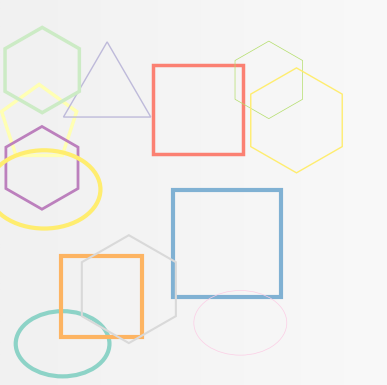[{"shape": "oval", "thickness": 3, "radius": 0.6, "center": [0.162, 0.107]}, {"shape": "pentagon", "thickness": 2.5, "radius": 0.51, "center": [0.101, 0.679]}, {"shape": "triangle", "thickness": 1, "radius": 0.65, "center": [0.276, 0.761]}, {"shape": "square", "thickness": 2.5, "radius": 0.58, "center": [0.51, 0.715]}, {"shape": "square", "thickness": 3, "radius": 0.7, "center": [0.586, 0.368]}, {"shape": "square", "thickness": 3, "radius": 0.52, "center": [0.262, 0.23]}, {"shape": "hexagon", "thickness": 0.5, "radius": 0.5, "center": [0.694, 0.792]}, {"shape": "oval", "thickness": 0.5, "radius": 0.6, "center": [0.62, 0.161]}, {"shape": "hexagon", "thickness": 1.5, "radius": 0.7, "center": [0.333, 0.249]}, {"shape": "hexagon", "thickness": 2, "radius": 0.54, "center": [0.108, 0.564]}, {"shape": "hexagon", "thickness": 2.5, "radius": 0.55, "center": [0.109, 0.818]}, {"shape": "hexagon", "thickness": 1, "radius": 0.68, "center": [0.765, 0.687]}, {"shape": "oval", "thickness": 3, "radius": 0.73, "center": [0.114, 0.508]}]